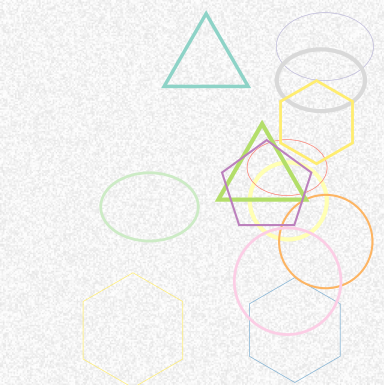[{"shape": "triangle", "thickness": 2.5, "radius": 0.63, "center": [0.535, 0.839]}, {"shape": "circle", "thickness": 3, "radius": 0.5, "center": [0.749, 0.478]}, {"shape": "oval", "thickness": 0.5, "radius": 0.63, "center": [0.844, 0.879]}, {"shape": "oval", "thickness": 0.5, "radius": 0.52, "center": [0.746, 0.565]}, {"shape": "hexagon", "thickness": 0.5, "radius": 0.68, "center": [0.766, 0.143]}, {"shape": "circle", "thickness": 1.5, "radius": 0.61, "center": [0.846, 0.373]}, {"shape": "triangle", "thickness": 3, "radius": 0.66, "center": [0.681, 0.547]}, {"shape": "circle", "thickness": 2, "radius": 0.69, "center": [0.747, 0.27]}, {"shape": "oval", "thickness": 3, "radius": 0.57, "center": [0.834, 0.792]}, {"shape": "pentagon", "thickness": 1.5, "radius": 0.61, "center": [0.693, 0.514]}, {"shape": "oval", "thickness": 2, "radius": 0.63, "center": [0.388, 0.463]}, {"shape": "hexagon", "thickness": 0.5, "radius": 0.75, "center": [0.345, 0.142]}, {"shape": "hexagon", "thickness": 2, "radius": 0.54, "center": [0.822, 0.683]}]